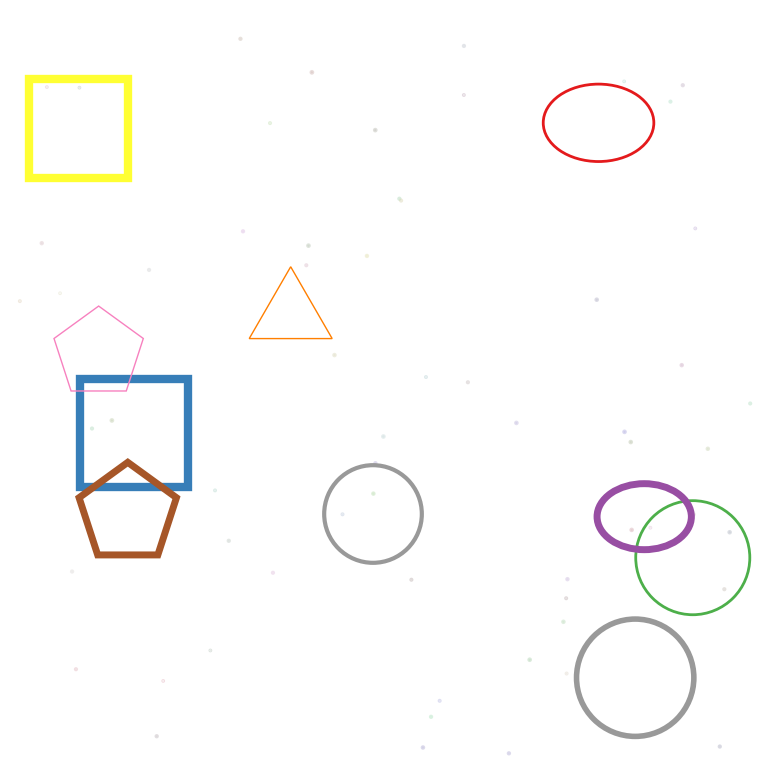[{"shape": "oval", "thickness": 1, "radius": 0.36, "center": [0.777, 0.84]}, {"shape": "square", "thickness": 3, "radius": 0.35, "center": [0.173, 0.438]}, {"shape": "circle", "thickness": 1, "radius": 0.37, "center": [0.9, 0.276]}, {"shape": "oval", "thickness": 2.5, "radius": 0.31, "center": [0.837, 0.329]}, {"shape": "triangle", "thickness": 0.5, "radius": 0.31, "center": [0.378, 0.591]}, {"shape": "square", "thickness": 3, "radius": 0.32, "center": [0.102, 0.833]}, {"shape": "pentagon", "thickness": 2.5, "radius": 0.33, "center": [0.166, 0.333]}, {"shape": "pentagon", "thickness": 0.5, "radius": 0.3, "center": [0.128, 0.542]}, {"shape": "circle", "thickness": 1.5, "radius": 0.32, "center": [0.484, 0.332]}, {"shape": "circle", "thickness": 2, "radius": 0.38, "center": [0.825, 0.12]}]